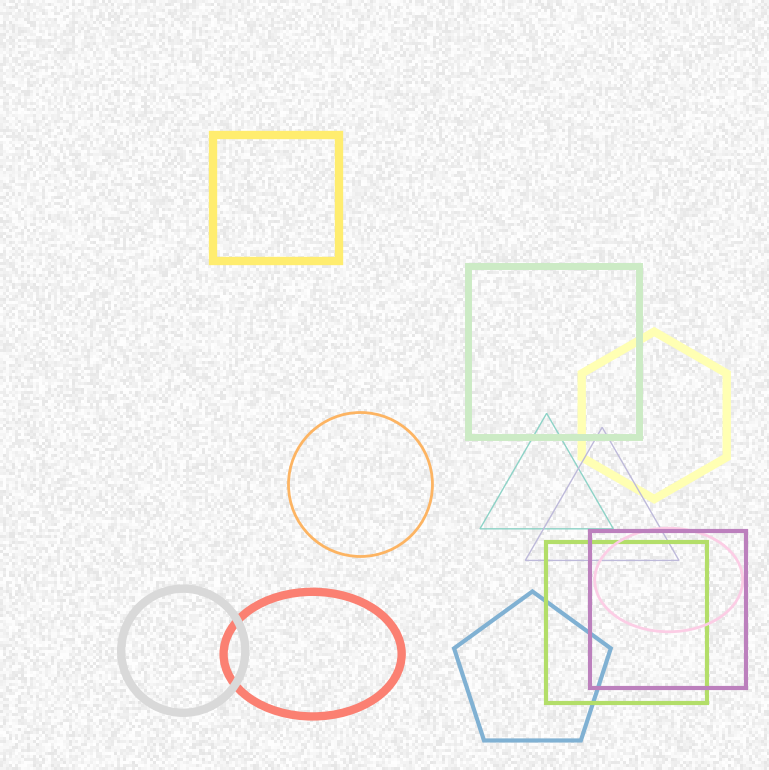[{"shape": "triangle", "thickness": 0.5, "radius": 0.5, "center": [0.71, 0.363]}, {"shape": "hexagon", "thickness": 3, "radius": 0.54, "center": [0.85, 0.461]}, {"shape": "triangle", "thickness": 0.5, "radius": 0.58, "center": [0.782, 0.33]}, {"shape": "oval", "thickness": 3, "radius": 0.58, "center": [0.406, 0.15]}, {"shape": "pentagon", "thickness": 1.5, "radius": 0.53, "center": [0.691, 0.125]}, {"shape": "circle", "thickness": 1, "radius": 0.47, "center": [0.468, 0.371]}, {"shape": "square", "thickness": 1.5, "radius": 0.52, "center": [0.814, 0.192]}, {"shape": "oval", "thickness": 1, "radius": 0.48, "center": [0.868, 0.247]}, {"shape": "circle", "thickness": 3, "radius": 0.4, "center": [0.238, 0.155]}, {"shape": "square", "thickness": 1.5, "radius": 0.51, "center": [0.867, 0.209]}, {"shape": "square", "thickness": 2.5, "radius": 0.56, "center": [0.718, 0.544]}, {"shape": "square", "thickness": 3, "radius": 0.41, "center": [0.358, 0.743]}]